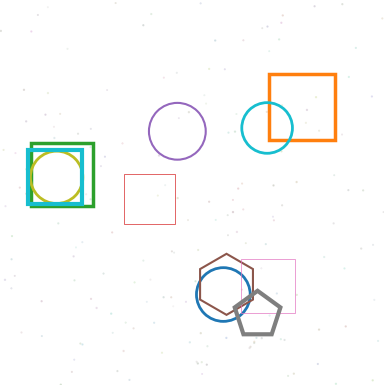[{"shape": "circle", "thickness": 2, "radius": 0.35, "center": [0.58, 0.235]}, {"shape": "square", "thickness": 2.5, "radius": 0.43, "center": [0.786, 0.722]}, {"shape": "square", "thickness": 2.5, "radius": 0.4, "center": [0.161, 0.546]}, {"shape": "square", "thickness": 0.5, "radius": 0.33, "center": [0.389, 0.484]}, {"shape": "circle", "thickness": 1.5, "radius": 0.37, "center": [0.461, 0.659]}, {"shape": "hexagon", "thickness": 1.5, "radius": 0.4, "center": [0.588, 0.261]}, {"shape": "square", "thickness": 0.5, "radius": 0.35, "center": [0.696, 0.258]}, {"shape": "pentagon", "thickness": 3, "radius": 0.31, "center": [0.669, 0.182]}, {"shape": "circle", "thickness": 2, "radius": 0.34, "center": [0.147, 0.539]}, {"shape": "circle", "thickness": 2, "radius": 0.33, "center": [0.694, 0.668]}, {"shape": "square", "thickness": 3, "radius": 0.35, "center": [0.142, 0.54]}]